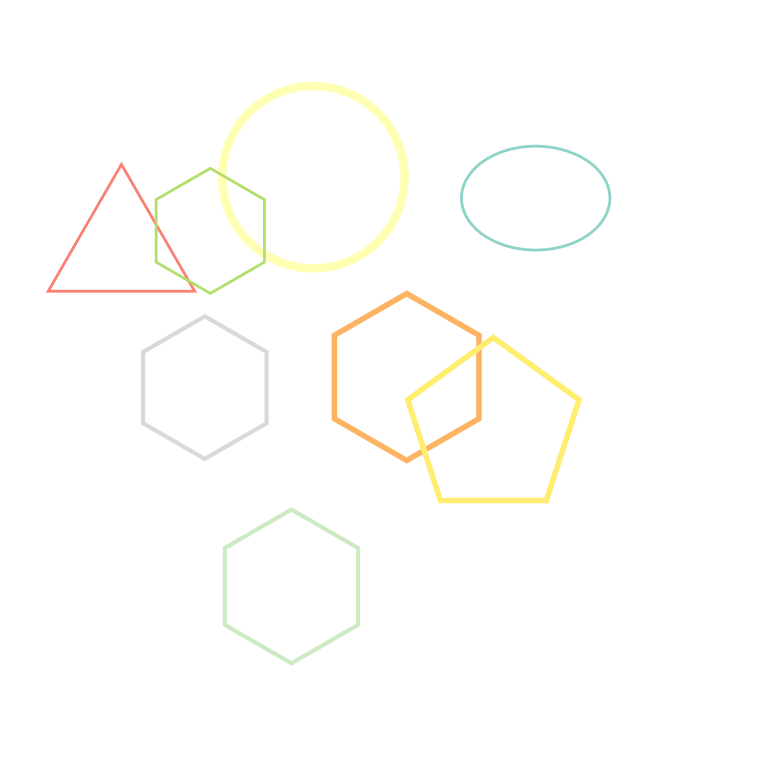[{"shape": "oval", "thickness": 1, "radius": 0.48, "center": [0.696, 0.743]}, {"shape": "circle", "thickness": 3, "radius": 0.59, "center": [0.407, 0.77]}, {"shape": "triangle", "thickness": 1, "radius": 0.55, "center": [0.158, 0.677]}, {"shape": "hexagon", "thickness": 2, "radius": 0.54, "center": [0.528, 0.51]}, {"shape": "hexagon", "thickness": 1, "radius": 0.41, "center": [0.273, 0.7]}, {"shape": "hexagon", "thickness": 1.5, "radius": 0.46, "center": [0.266, 0.497]}, {"shape": "hexagon", "thickness": 1.5, "radius": 0.5, "center": [0.379, 0.238]}, {"shape": "pentagon", "thickness": 2, "radius": 0.58, "center": [0.641, 0.445]}]